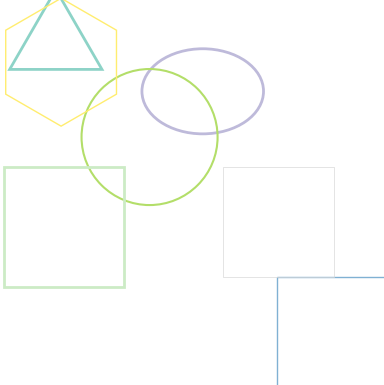[{"shape": "triangle", "thickness": 2, "radius": 0.69, "center": [0.145, 0.889]}, {"shape": "oval", "thickness": 2, "radius": 0.79, "center": [0.527, 0.763]}, {"shape": "square", "thickness": 1, "radius": 0.76, "center": [0.872, 0.129]}, {"shape": "circle", "thickness": 1.5, "radius": 0.88, "center": [0.388, 0.644]}, {"shape": "square", "thickness": 0.5, "radius": 0.72, "center": [0.723, 0.423]}, {"shape": "square", "thickness": 2, "radius": 0.78, "center": [0.166, 0.411]}, {"shape": "hexagon", "thickness": 1, "radius": 0.83, "center": [0.159, 0.838]}]